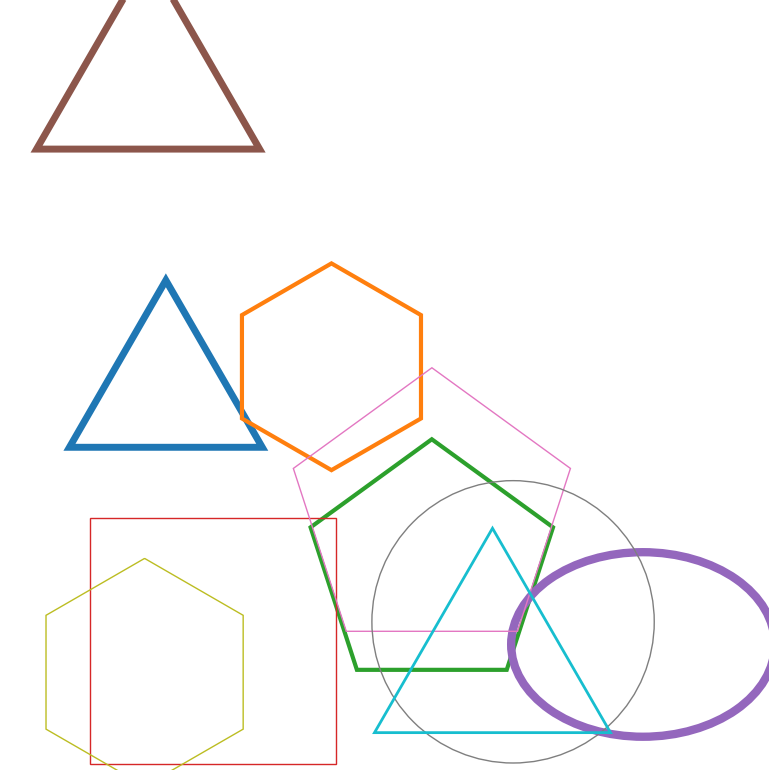[{"shape": "triangle", "thickness": 2.5, "radius": 0.72, "center": [0.215, 0.491]}, {"shape": "hexagon", "thickness": 1.5, "radius": 0.67, "center": [0.43, 0.524]}, {"shape": "pentagon", "thickness": 1.5, "radius": 0.83, "center": [0.561, 0.264]}, {"shape": "square", "thickness": 0.5, "radius": 0.8, "center": [0.277, 0.168]}, {"shape": "oval", "thickness": 3, "radius": 0.86, "center": [0.835, 0.163]}, {"shape": "triangle", "thickness": 2.5, "radius": 0.84, "center": [0.192, 0.89]}, {"shape": "pentagon", "thickness": 0.5, "radius": 0.95, "center": [0.561, 0.333]}, {"shape": "circle", "thickness": 0.5, "radius": 0.92, "center": [0.666, 0.192]}, {"shape": "hexagon", "thickness": 0.5, "radius": 0.74, "center": [0.188, 0.127]}, {"shape": "triangle", "thickness": 1, "radius": 0.88, "center": [0.64, 0.137]}]